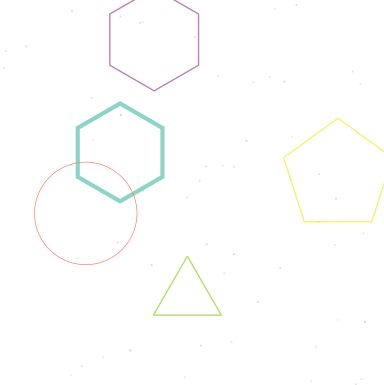[{"shape": "hexagon", "thickness": 3, "radius": 0.64, "center": [0.312, 0.604]}, {"shape": "circle", "thickness": 0.5, "radius": 0.67, "center": [0.223, 0.446]}, {"shape": "triangle", "thickness": 1, "radius": 0.51, "center": [0.487, 0.232]}, {"shape": "hexagon", "thickness": 1, "radius": 0.67, "center": [0.4, 0.897]}, {"shape": "pentagon", "thickness": 1, "radius": 0.74, "center": [0.878, 0.544]}]